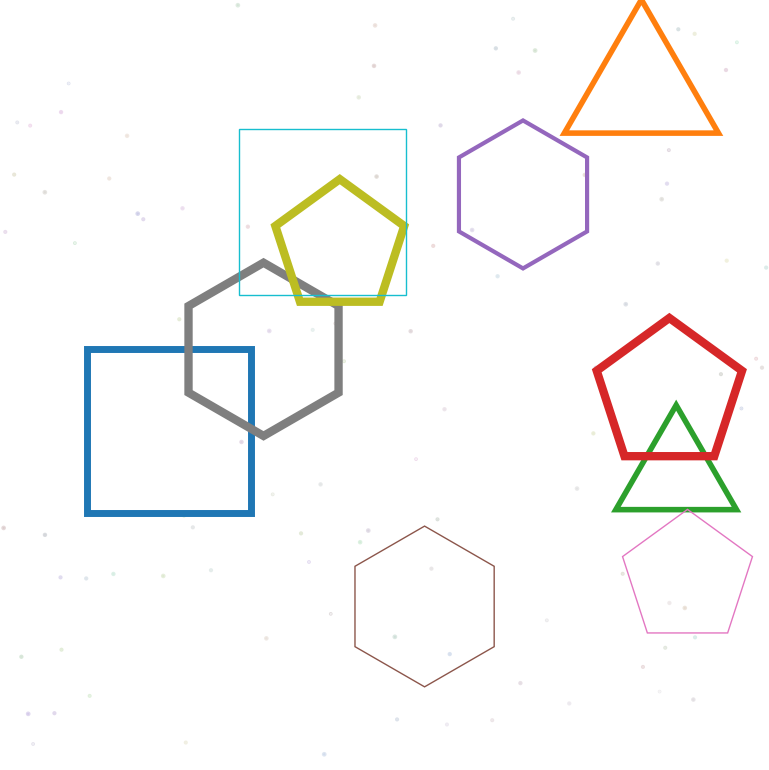[{"shape": "square", "thickness": 2.5, "radius": 0.53, "center": [0.219, 0.44]}, {"shape": "triangle", "thickness": 2, "radius": 0.58, "center": [0.833, 0.885]}, {"shape": "triangle", "thickness": 2, "radius": 0.45, "center": [0.878, 0.383]}, {"shape": "pentagon", "thickness": 3, "radius": 0.5, "center": [0.869, 0.488]}, {"shape": "hexagon", "thickness": 1.5, "radius": 0.48, "center": [0.679, 0.747]}, {"shape": "hexagon", "thickness": 0.5, "radius": 0.52, "center": [0.551, 0.212]}, {"shape": "pentagon", "thickness": 0.5, "radius": 0.44, "center": [0.893, 0.25]}, {"shape": "hexagon", "thickness": 3, "radius": 0.56, "center": [0.342, 0.546]}, {"shape": "pentagon", "thickness": 3, "radius": 0.44, "center": [0.441, 0.679]}, {"shape": "square", "thickness": 0.5, "radius": 0.54, "center": [0.419, 0.725]}]